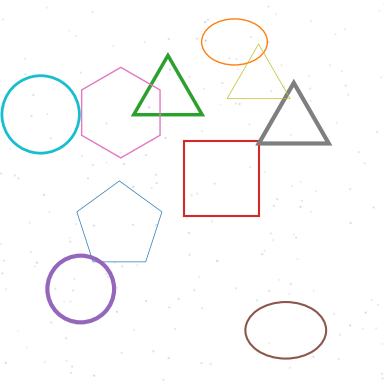[{"shape": "pentagon", "thickness": 0.5, "radius": 0.58, "center": [0.31, 0.414]}, {"shape": "oval", "thickness": 1, "radius": 0.43, "center": [0.609, 0.891]}, {"shape": "triangle", "thickness": 2.5, "radius": 0.51, "center": [0.436, 0.753]}, {"shape": "square", "thickness": 1.5, "radius": 0.49, "center": [0.576, 0.536]}, {"shape": "circle", "thickness": 3, "radius": 0.43, "center": [0.21, 0.249]}, {"shape": "oval", "thickness": 1.5, "radius": 0.52, "center": [0.742, 0.142]}, {"shape": "hexagon", "thickness": 1, "radius": 0.59, "center": [0.314, 0.707]}, {"shape": "triangle", "thickness": 3, "radius": 0.52, "center": [0.763, 0.68]}, {"shape": "triangle", "thickness": 0.5, "radius": 0.47, "center": [0.672, 0.791]}, {"shape": "circle", "thickness": 2, "radius": 0.5, "center": [0.106, 0.703]}]